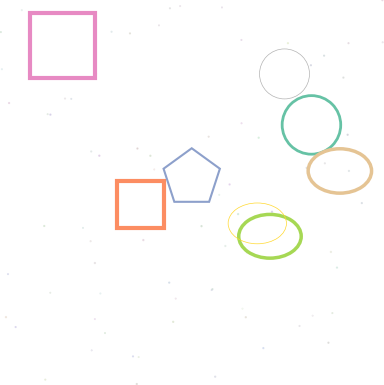[{"shape": "circle", "thickness": 2, "radius": 0.38, "center": [0.809, 0.676]}, {"shape": "square", "thickness": 3, "radius": 0.3, "center": [0.365, 0.469]}, {"shape": "pentagon", "thickness": 1.5, "radius": 0.38, "center": [0.498, 0.538]}, {"shape": "square", "thickness": 3, "radius": 0.42, "center": [0.162, 0.882]}, {"shape": "oval", "thickness": 2.5, "radius": 0.41, "center": [0.701, 0.386]}, {"shape": "oval", "thickness": 0.5, "radius": 0.38, "center": [0.668, 0.42]}, {"shape": "oval", "thickness": 2.5, "radius": 0.41, "center": [0.883, 0.556]}, {"shape": "circle", "thickness": 0.5, "radius": 0.32, "center": [0.739, 0.808]}]